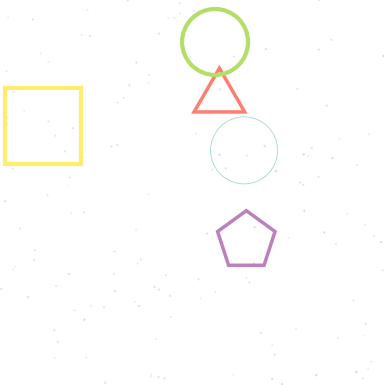[{"shape": "circle", "thickness": 0.5, "radius": 0.44, "center": [0.634, 0.609]}, {"shape": "triangle", "thickness": 2.5, "radius": 0.38, "center": [0.57, 0.747]}, {"shape": "circle", "thickness": 3, "radius": 0.43, "center": [0.559, 0.891]}, {"shape": "pentagon", "thickness": 2.5, "radius": 0.39, "center": [0.64, 0.374]}, {"shape": "square", "thickness": 3, "radius": 0.49, "center": [0.111, 0.672]}]